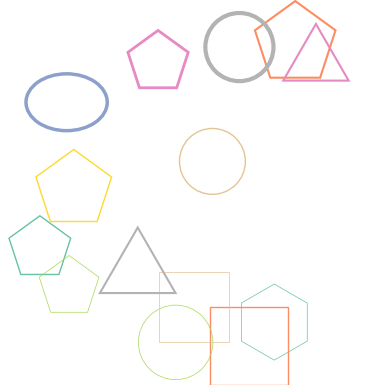[{"shape": "pentagon", "thickness": 1, "radius": 0.42, "center": [0.104, 0.355]}, {"shape": "hexagon", "thickness": 0.5, "radius": 0.49, "center": [0.712, 0.163]}, {"shape": "pentagon", "thickness": 1.5, "radius": 0.55, "center": [0.767, 0.887]}, {"shape": "square", "thickness": 1, "radius": 0.51, "center": [0.646, 0.102]}, {"shape": "oval", "thickness": 2.5, "radius": 0.53, "center": [0.173, 0.734]}, {"shape": "pentagon", "thickness": 2, "radius": 0.41, "center": [0.411, 0.839]}, {"shape": "triangle", "thickness": 1.5, "radius": 0.49, "center": [0.821, 0.84]}, {"shape": "pentagon", "thickness": 0.5, "radius": 0.41, "center": [0.179, 0.255]}, {"shape": "circle", "thickness": 0.5, "radius": 0.48, "center": [0.456, 0.111]}, {"shape": "pentagon", "thickness": 1, "radius": 0.52, "center": [0.192, 0.508]}, {"shape": "square", "thickness": 0.5, "radius": 0.45, "center": [0.504, 0.203]}, {"shape": "circle", "thickness": 1, "radius": 0.43, "center": [0.552, 0.581]}, {"shape": "circle", "thickness": 3, "radius": 0.44, "center": [0.622, 0.878]}, {"shape": "triangle", "thickness": 1.5, "radius": 0.57, "center": [0.358, 0.296]}]